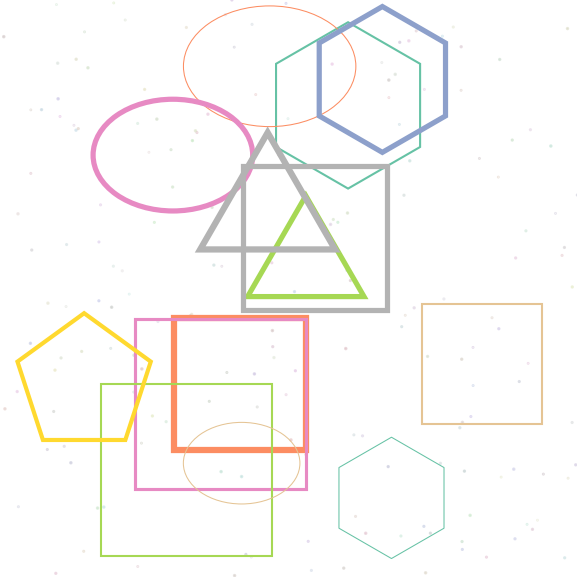[{"shape": "hexagon", "thickness": 0.5, "radius": 0.53, "center": [0.678, 0.137]}, {"shape": "hexagon", "thickness": 1, "radius": 0.72, "center": [0.603, 0.817]}, {"shape": "oval", "thickness": 0.5, "radius": 0.75, "center": [0.467, 0.884]}, {"shape": "square", "thickness": 3, "radius": 0.57, "center": [0.416, 0.334]}, {"shape": "hexagon", "thickness": 2.5, "radius": 0.63, "center": [0.662, 0.862]}, {"shape": "square", "thickness": 1.5, "radius": 0.74, "center": [0.381, 0.299]}, {"shape": "oval", "thickness": 2.5, "radius": 0.69, "center": [0.299, 0.731]}, {"shape": "triangle", "thickness": 2.5, "radius": 0.58, "center": [0.53, 0.544]}, {"shape": "square", "thickness": 1, "radius": 0.74, "center": [0.323, 0.186]}, {"shape": "pentagon", "thickness": 2, "radius": 0.61, "center": [0.146, 0.335]}, {"shape": "square", "thickness": 1, "radius": 0.52, "center": [0.835, 0.368]}, {"shape": "oval", "thickness": 0.5, "radius": 0.5, "center": [0.418, 0.197]}, {"shape": "triangle", "thickness": 3, "radius": 0.67, "center": [0.463, 0.635]}, {"shape": "square", "thickness": 2.5, "radius": 0.62, "center": [0.546, 0.586]}]